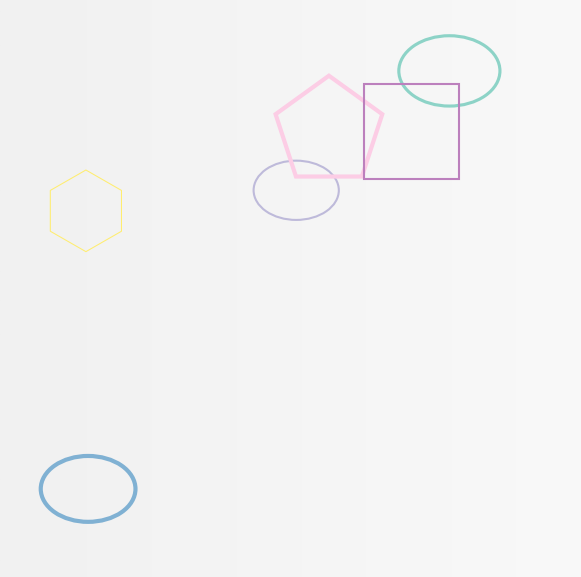[{"shape": "oval", "thickness": 1.5, "radius": 0.43, "center": [0.773, 0.876]}, {"shape": "oval", "thickness": 1, "radius": 0.37, "center": [0.51, 0.67]}, {"shape": "oval", "thickness": 2, "radius": 0.41, "center": [0.152, 0.153]}, {"shape": "pentagon", "thickness": 2, "radius": 0.48, "center": [0.566, 0.772]}, {"shape": "square", "thickness": 1, "radius": 0.41, "center": [0.708, 0.771]}, {"shape": "hexagon", "thickness": 0.5, "radius": 0.35, "center": [0.148, 0.634]}]